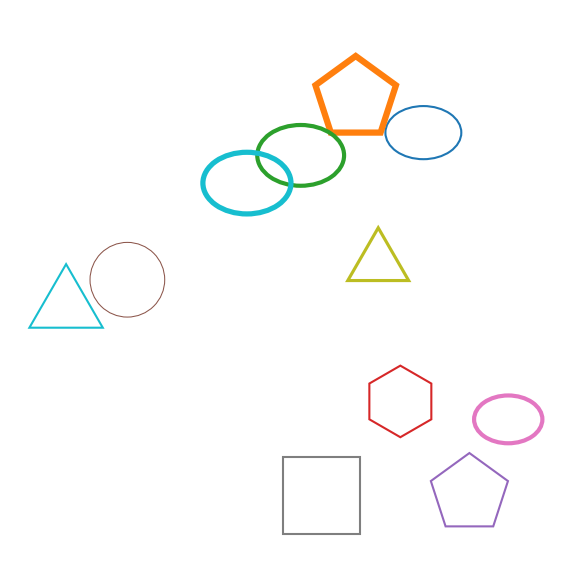[{"shape": "oval", "thickness": 1, "radius": 0.33, "center": [0.733, 0.769]}, {"shape": "pentagon", "thickness": 3, "radius": 0.37, "center": [0.616, 0.829]}, {"shape": "oval", "thickness": 2, "radius": 0.38, "center": [0.521, 0.73]}, {"shape": "hexagon", "thickness": 1, "radius": 0.31, "center": [0.693, 0.304]}, {"shape": "pentagon", "thickness": 1, "radius": 0.35, "center": [0.813, 0.144]}, {"shape": "circle", "thickness": 0.5, "radius": 0.32, "center": [0.221, 0.515]}, {"shape": "oval", "thickness": 2, "radius": 0.3, "center": [0.88, 0.273]}, {"shape": "square", "thickness": 1, "radius": 0.33, "center": [0.556, 0.142]}, {"shape": "triangle", "thickness": 1.5, "radius": 0.3, "center": [0.655, 0.544]}, {"shape": "oval", "thickness": 2.5, "radius": 0.38, "center": [0.428, 0.682]}, {"shape": "triangle", "thickness": 1, "radius": 0.37, "center": [0.114, 0.468]}]